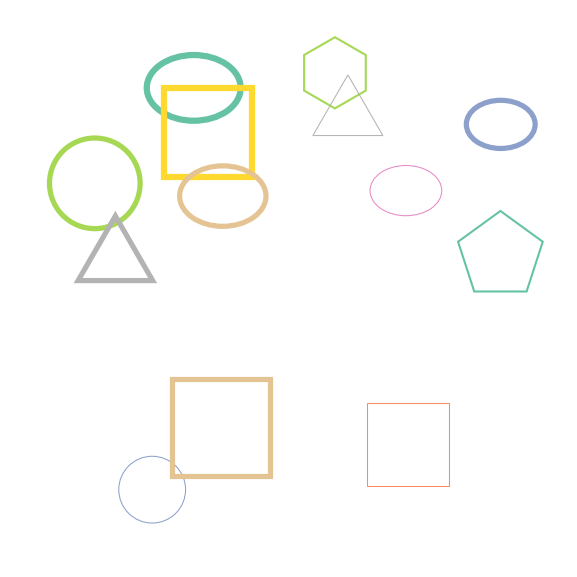[{"shape": "pentagon", "thickness": 1, "radius": 0.39, "center": [0.867, 0.557]}, {"shape": "oval", "thickness": 3, "radius": 0.41, "center": [0.335, 0.847]}, {"shape": "square", "thickness": 0.5, "radius": 0.36, "center": [0.706, 0.229]}, {"shape": "circle", "thickness": 0.5, "radius": 0.29, "center": [0.264, 0.151]}, {"shape": "oval", "thickness": 2.5, "radius": 0.3, "center": [0.867, 0.784]}, {"shape": "oval", "thickness": 0.5, "radius": 0.31, "center": [0.703, 0.669]}, {"shape": "hexagon", "thickness": 1, "radius": 0.31, "center": [0.58, 0.873]}, {"shape": "circle", "thickness": 2.5, "radius": 0.39, "center": [0.164, 0.682]}, {"shape": "square", "thickness": 3, "radius": 0.38, "center": [0.36, 0.77]}, {"shape": "square", "thickness": 2.5, "radius": 0.42, "center": [0.383, 0.259]}, {"shape": "oval", "thickness": 2.5, "radius": 0.37, "center": [0.386, 0.66]}, {"shape": "triangle", "thickness": 0.5, "radius": 0.35, "center": [0.602, 0.799]}, {"shape": "triangle", "thickness": 2.5, "radius": 0.37, "center": [0.2, 0.551]}]